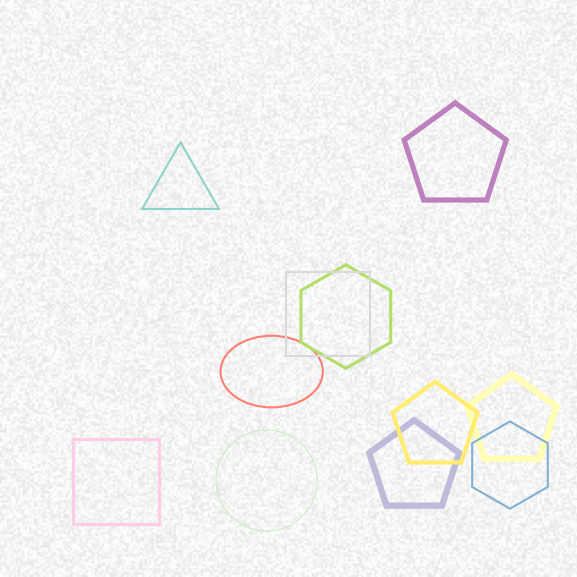[{"shape": "triangle", "thickness": 1, "radius": 0.38, "center": [0.313, 0.676]}, {"shape": "pentagon", "thickness": 3, "radius": 0.4, "center": [0.886, 0.27]}, {"shape": "pentagon", "thickness": 3, "radius": 0.41, "center": [0.717, 0.19]}, {"shape": "oval", "thickness": 1, "radius": 0.44, "center": [0.47, 0.356]}, {"shape": "hexagon", "thickness": 1, "radius": 0.38, "center": [0.883, 0.194]}, {"shape": "hexagon", "thickness": 1.5, "radius": 0.45, "center": [0.599, 0.451]}, {"shape": "square", "thickness": 1.5, "radius": 0.37, "center": [0.201, 0.165]}, {"shape": "square", "thickness": 1, "radius": 0.36, "center": [0.568, 0.455]}, {"shape": "pentagon", "thickness": 2.5, "radius": 0.46, "center": [0.788, 0.728]}, {"shape": "circle", "thickness": 0.5, "radius": 0.44, "center": [0.462, 0.167]}, {"shape": "pentagon", "thickness": 2, "radius": 0.39, "center": [0.753, 0.261]}]